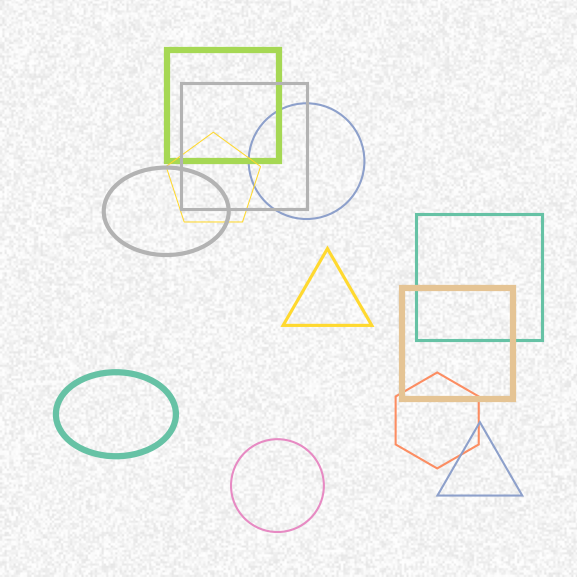[{"shape": "square", "thickness": 1.5, "radius": 0.54, "center": [0.83, 0.52]}, {"shape": "oval", "thickness": 3, "radius": 0.52, "center": [0.201, 0.282]}, {"shape": "hexagon", "thickness": 1, "radius": 0.42, "center": [0.757, 0.271]}, {"shape": "triangle", "thickness": 1, "radius": 0.42, "center": [0.831, 0.183]}, {"shape": "circle", "thickness": 1, "radius": 0.5, "center": [0.531, 0.72]}, {"shape": "circle", "thickness": 1, "radius": 0.4, "center": [0.48, 0.158]}, {"shape": "square", "thickness": 3, "radius": 0.48, "center": [0.386, 0.816]}, {"shape": "triangle", "thickness": 1.5, "radius": 0.44, "center": [0.567, 0.48]}, {"shape": "pentagon", "thickness": 0.5, "radius": 0.43, "center": [0.369, 0.684]}, {"shape": "square", "thickness": 3, "radius": 0.48, "center": [0.792, 0.405]}, {"shape": "square", "thickness": 1.5, "radius": 0.54, "center": [0.423, 0.747]}, {"shape": "oval", "thickness": 2, "radius": 0.54, "center": [0.288, 0.633]}]